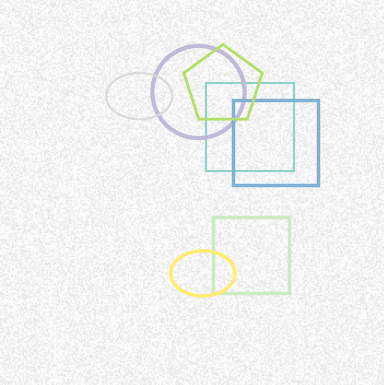[{"shape": "square", "thickness": 1.5, "radius": 0.57, "center": [0.65, 0.669]}, {"shape": "circle", "thickness": 3, "radius": 0.6, "center": [0.516, 0.761]}, {"shape": "square", "thickness": 2.5, "radius": 0.55, "center": [0.716, 0.629]}, {"shape": "pentagon", "thickness": 2, "radius": 0.54, "center": [0.579, 0.777]}, {"shape": "oval", "thickness": 1.5, "radius": 0.43, "center": [0.362, 0.75]}, {"shape": "square", "thickness": 2.5, "radius": 0.5, "center": [0.652, 0.337]}, {"shape": "oval", "thickness": 2.5, "radius": 0.42, "center": [0.527, 0.29]}]